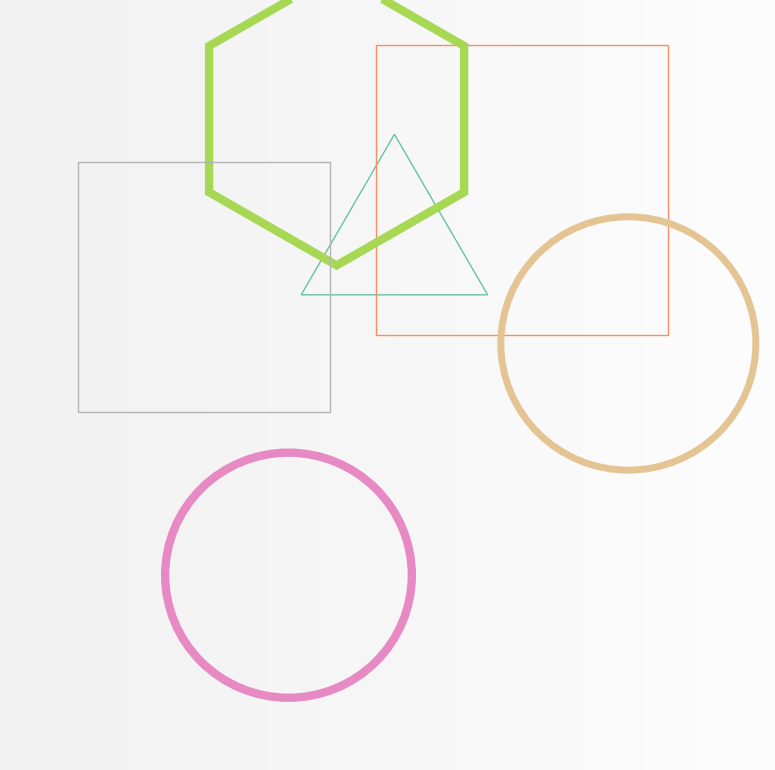[{"shape": "triangle", "thickness": 0.5, "radius": 0.69, "center": [0.509, 0.687]}, {"shape": "square", "thickness": 0.5, "radius": 0.94, "center": [0.674, 0.753]}, {"shape": "circle", "thickness": 3, "radius": 0.8, "center": [0.372, 0.253]}, {"shape": "hexagon", "thickness": 3, "radius": 0.95, "center": [0.434, 0.845]}, {"shape": "circle", "thickness": 2.5, "radius": 0.82, "center": [0.811, 0.554]}, {"shape": "square", "thickness": 0.5, "radius": 0.81, "center": [0.263, 0.628]}]